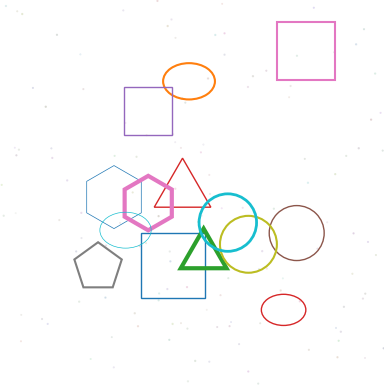[{"shape": "hexagon", "thickness": 0.5, "radius": 0.41, "center": [0.296, 0.488]}, {"shape": "square", "thickness": 1, "radius": 0.42, "center": [0.449, 0.31]}, {"shape": "oval", "thickness": 1.5, "radius": 0.34, "center": [0.491, 0.789]}, {"shape": "triangle", "thickness": 3, "radius": 0.34, "center": [0.529, 0.338]}, {"shape": "triangle", "thickness": 1, "radius": 0.42, "center": [0.474, 0.504]}, {"shape": "oval", "thickness": 1, "radius": 0.29, "center": [0.737, 0.195]}, {"shape": "square", "thickness": 1, "radius": 0.31, "center": [0.384, 0.711]}, {"shape": "circle", "thickness": 1, "radius": 0.36, "center": [0.771, 0.395]}, {"shape": "square", "thickness": 1.5, "radius": 0.37, "center": [0.795, 0.867]}, {"shape": "hexagon", "thickness": 3, "radius": 0.35, "center": [0.385, 0.473]}, {"shape": "pentagon", "thickness": 1.5, "radius": 0.32, "center": [0.255, 0.306]}, {"shape": "circle", "thickness": 1.5, "radius": 0.37, "center": [0.645, 0.365]}, {"shape": "oval", "thickness": 0.5, "radius": 0.33, "center": [0.326, 0.402]}, {"shape": "circle", "thickness": 2, "radius": 0.37, "center": [0.592, 0.422]}]